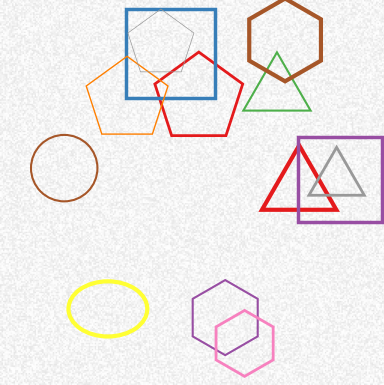[{"shape": "pentagon", "thickness": 2, "radius": 0.6, "center": [0.516, 0.745]}, {"shape": "triangle", "thickness": 3, "radius": 0.56, "center": [0.777, 0.511]}, {"shape": "square", "thickness": 2.5, "radius": 0.58, "center": [0.443, 0.86]}, {"shape": "triangle", "thickness": 1.5, "radius": 0.5, "center": [0.719, 0.763]}, {"shape": "square", "thickness": 2.5, "radius": 0.55, "center": [0.883, 0.533]}, {"shape": "hexagon", "thickness": 1.5, "radius": 0.49, "center": [0.585, 0.175]}, {"shape": "pentagon", "thickness": 1, "radius": 0.56, "center": [0.33, 0.742]}, {"shape": "oval", "thickness": 3, "radius": 0.51, "center": [0.28, 0.198]}, {"shape": "hexagon", "thickness": 3, "radius": 0.54, "center": [0.74, 0.896]}, {"shape": "circle", "thickness": 1.5, "radius": 0.43, "center": [0.167, 0.563]}, {"shape": "hexagon", "thickness": 2, "radius": 0.43, "center": [0.635, 0.108]}, {"shape": "pentagon", "thickness": 0.5, "radius": 0.45, "center": [0.418, 0.886]}, {"shape": "triangle", "thickness": 2, "radius": 0.41, "center": [0.874, 0.534]}]